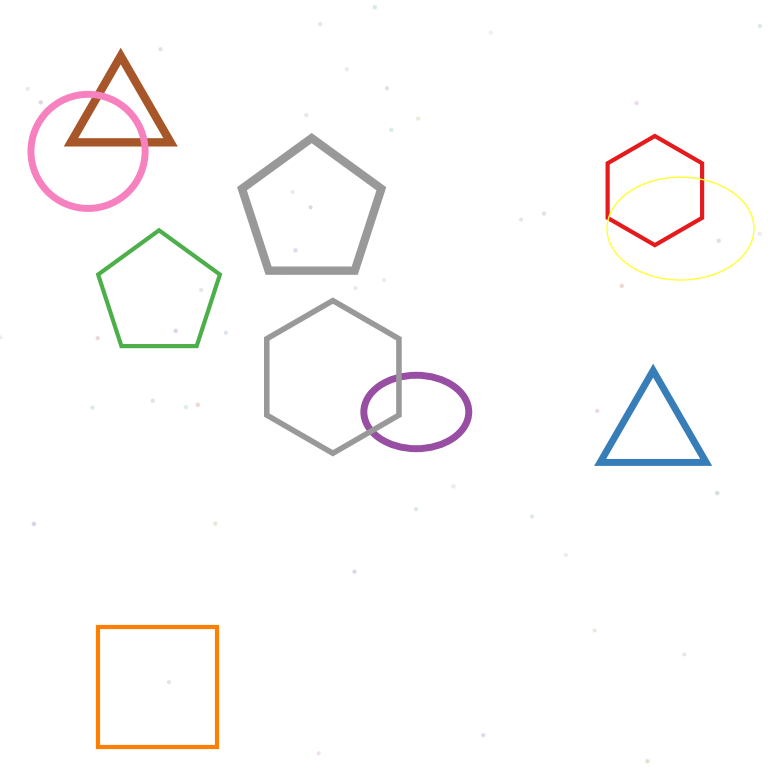[{"shape": "hexagon", "thickness": 1.5, "radius": 0.35, "center": [0.85, 0.752]}, {"shape": "triangle", "thickness": 2.5, "radius": 0.4, "center": [0.848, 0.439]}, {"shape": "pentagon", "thickness": 1.5, "radius": 0.42, "center": [0.207, 0.618]}, {"shape": "oval", "thickness": 2.5, "radius": 0.34, "center": [0.541, 0.465]}, {"shape": "square", "thickness": 1.5, "radius": 0.39, "center": [0.205, 0.108]}, {"shape": "oval", "thickness": 0.5, "radius": 0.48, "center": [0.884, 0.703]}, {"shape": "triangle", "thickness": 3, "radius": 0.37, "center": [0.157, 0.852]}, {"shape": "circle", "thickness": 2.5, "radius": 0.37, "center": [0.114, 0.803]}, {"shape": "pentagon", "thickness": 3, "radius": 0.48, "center": [0.405, 0.725]}, {"shape": "hexagon", "thickness": 2, "radius": 0.5, "center": [0.432, 0.51]}]